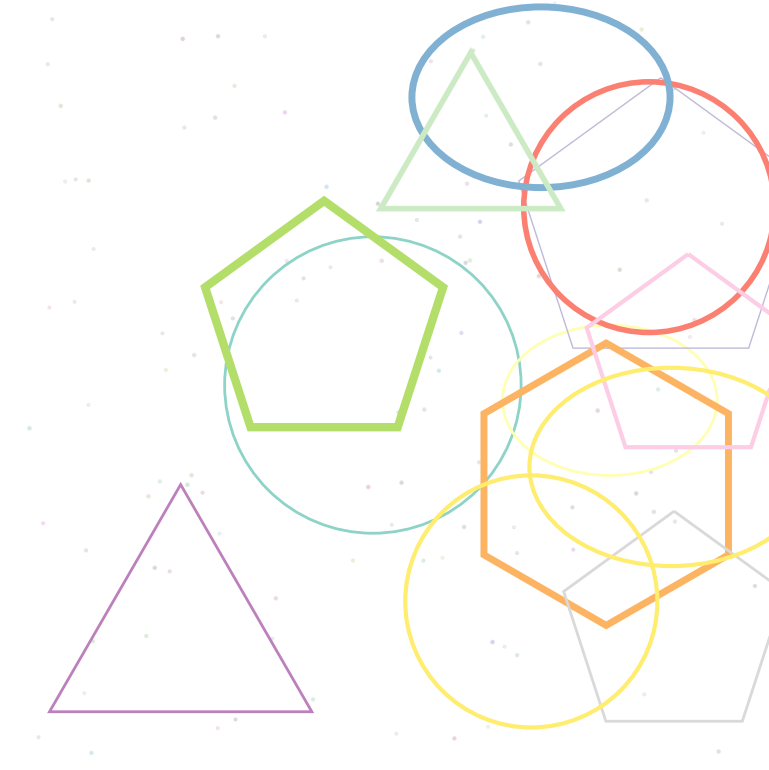[{"shape": "circle", "thickness": 1, "radius": 0.96, "center": [0.484, 0.5]}, {"shape": "oval", "thickness": 1, "radius": 0.7, "center": [0.792, 0.48]}, {"shape": "pentagon", "thickness": 0.5, "radius": 0.97, "center": [0.858, 0.705]}, {"shape": "circle", "thickness": 2, "radius": 0.81, "center": [0.843, 0.731]}, {"shape": "oval", "thickness": 2.5, "radius": 0.84, "center": [0.703, 0.874]}, {"shape": "hexagon", "thickness": 2.5, "radius": 0.92, "center": [0.787, 0.371]}, {"shape": "pentagon", "thickness": 3, "radius": 0.81, "center": [0.421, 0.577]}, {"shape": "pentagon", "thickness": 1.5, "radius": 0.69, "center": [0.894, 0.531]}, {"shape": "pentagon", "thickness": 1, "radius": 0.75, "center": [0.875, 0.185]}, {"shape": "triangle", "thickness": 1, "radius": 0.98, "center": [0.235, 0.174]}, {"shape": "triangle", "thickness": 2, "radius": 0.68, "center": [0.611, 0.797]}, {"shape": "circle", "thickness": 1.5, "radius": 0.82, "center": [0.69, 0.219]}, {"shape": "oval", "thickness": 1.5, "radius": 0.92, "center": [0.872, 0.394]}]